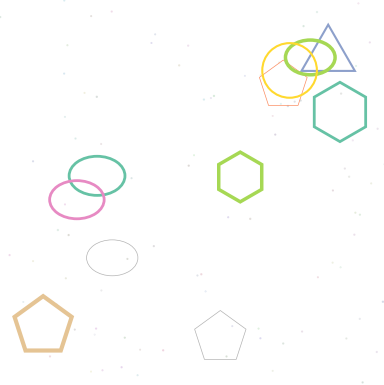[{"shape": "hexagon", "thickness": 2, "radius": 0.39, "center": [0.883, 0.709]}, {"shape": "oval", "thickness": 2, "radius": 0.36, "center": [0.252, 0.543]}, {"shape": "pentagon", "thickness": 0.5, "radius": 0.33, "center": [0.736, 0.779]}, {"shape": "triangle", "thickness": 1.5, "radius": 0.4, "center": [0.852, 0.856]}, {"shape": "oval", "thickness": 2, "radius": 0.35, "center": [0.2, 0.481]}, {"shape": "oval", "thickness": 2.5, "radius": 0.32, "center": [0.806, 0.851]}, {"shape": "hexagon", "thickness": 2.5, "radius": 0.32, "center": [0.624, 0.54]}, {"shape": "circle", "thickness": 1.5, "radius": 0.35, "center": [0.752, 0.817]}, {"shape": "pentagon", "thickness": 3, "radius": 0.39, "center": [0.112, 0.153]}, {"shape": "oval", "thickness": 0.5, "radius": 0.33, "center": [0.292, 0.33]}, {"shape": "pentagon", "thickness": 0.5, "radius": 0.35, "center": [0.572, 0.123]}]